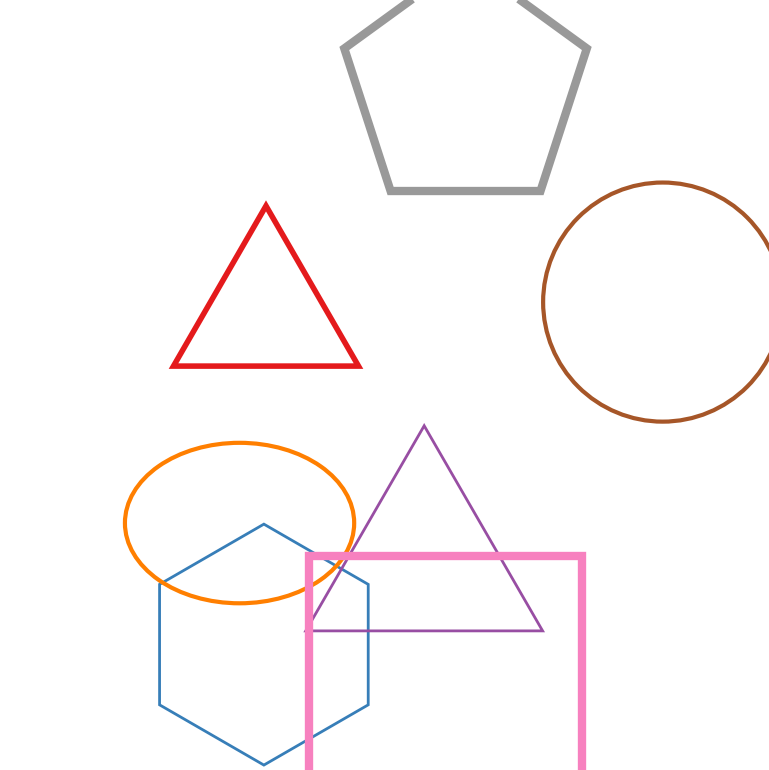[{"shape": "triangle", "thickness": 2, "radius": 0.69, "center": [0.345, 0.594]}, {"shape": "hexagon", "thickness": 1, "radius": 0.78, "center": [0.343, 0.163]}, {"shape": "triangle", "thickness": 1, "radius": 0.89, "center": [0.551, 0.269]}, {"shape": "oval", "thickness": 1.5, "radius": 0.74, "center": [0.311, 0.321]}, {"shape": "circle", "thickness": 1.5, "radius": 0.78, "center": [0.861, 0.608]}, {"shape": "square", "thickness": 3, "radius": 0.89, "center": [0.578, 0.1]}, {"shape": "pentagon", "thickness": 3, "radius": 0.83, "center": [0.605, 0.886]}]